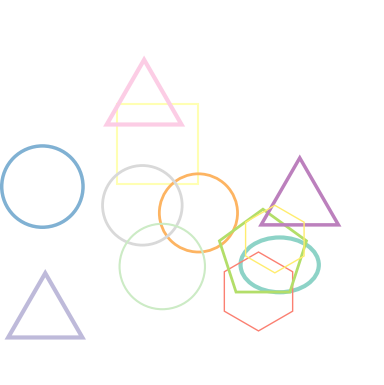[{"shape": "oval", "thickness": 3, "radius": 0.51, "center": [0.726, 0.312]}, {"shape": "square", "thickness": 1.5, "radius": 0.52, "center": [0.409, 0.626]}, {"shape": "triangle", "thickness": 3, "radius": 0.56, "center": [0.118, 0.179]}, {"shape": "hexagon", "thickness": 1, "radius": 0.51, "center": [0.671, 0.243]}, {"shape": "circle", "thickness": 2.5, "radius": 0.53, "center": [0.11, 0.515]}, {"shape": "circle", "thickness": 2, "radius": 0.51, "center": [0.515, 0.447]}, {"shape": "pentagon", "thickness": 2, "radius": 0.59, "center": [0.683, 0.338]}, {"shape": "triangle", "thickness": 3, "radius": 0.56, "center": [0.374, 0.733]}, {"shape": "circle", "thickness": 2, "radius": 0.52, "center": [0.37, 0.467]}, {"shape": "triangle", "thickness": 2.5, "radius": 0.58, "center": [0.779, 0.474]}, {"shape": "circle", "thickness": 1.5, "radius": 0.55, "center": [0.421, 0.308]}, {"shape": "hexagon", "thickness": 1, "radius": 0.44, "center": [0.714, 0.379]}]